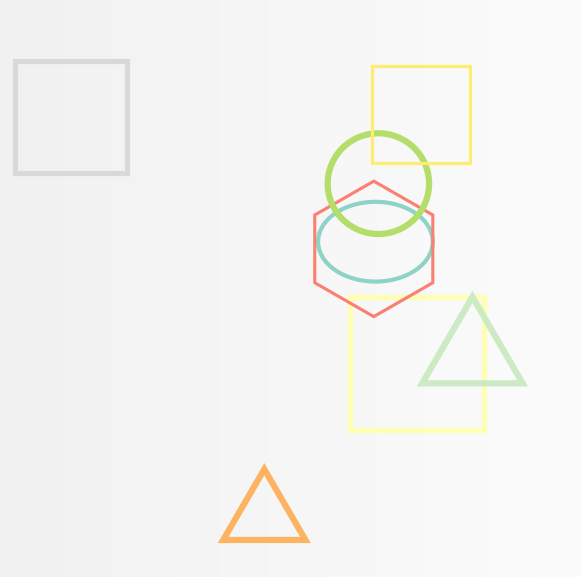[{"shape": "oval", "thickness": 2, "radius": 0.49, "center": [0.646, 0.581]}, {"shape": "square", "thickness": 2.5, "radius": 0.58, "center": [0.717, 0.369]}, {"shape": "hexagon", "thickness": 1.5, "radius": 0.59, "center": [0.643, 0.568]}, {"shape": "triangle", "thickness": 3, "radius": 0.41, "center": [0.455, 0.105]}, {"shape": "circle", "thickness": 3, "radius": 0.44, "center": [0.651, 0.681]}, {"shape": "square", "thickness": 2.5, "radius": 0.48, "center": [0.122, 0.796]}, {"shape": "triangle", "thickness": 3, "radius": 0.5, "center": [0.813, 0.385]}, {"shape": "square", "thickness": 1.5, "radius": 0.42, "center": [0.725, 0.802]}]